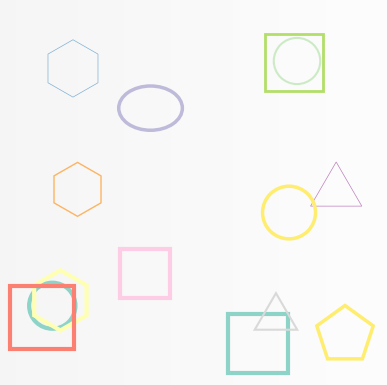[{"shape": "circle", "thickness": 3, "radius": 0.3, "center": [0.135, 0.206]}, {"shape": "square", "thickness": 3, "radius": 0.38, "center": [0.666, 0.109]}, {"shape": "hexagon", "thickness": 3, "radius": 0.39, "center": [0.156, 0.22]}, {"shape": "oval", "thickness": 2.5, "radius": 0.41, "center": [0.389, 0.719]}, {"shape": "square", "thickness": 3, "radius": 0.41, "center": [0.109, 0.175]}, {"shape": "hexagon", "thickness": 0.5, "radius": 0.37, "center": [0.188, 0.822]}, {"shape": "hexagon", "thickness": 1, "radius": 0.35, "center": [0.2, 0.508]}, {"shape": "square", "thickness": 2, "radius": 0.37, "center": [0.759, 0.837]}, {"shape": "square", "thickness": 3, "radius": 0.32, "center": [0.374, 0.29]}, {"shape": "triangle", "thickness": 1.5, "radius": 0.32, "center": [0.712, 0.175]}, {"shape": "triangle", "thickness": 0.5, "radius": 0.38, "center": [0.868, 0.503]}, {"shape": "circle", "thickness": 1.5, "radius": 0.3, "center": [0.767, 0.842]}, {"shape": "pentagon", "thickness": 2.5, "radius": 0.38, "center": [0.89, 0.13]}, {"shape": "circle", "thickness": 2.5, "radius": 0.34, "center": [0.746, 0.448]}]